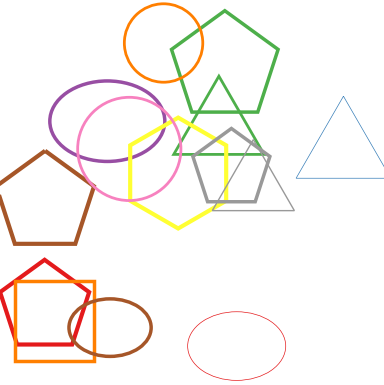[{"shape": "oval", "thickness": 0.5, "radius": 0.64, "center": [0.615, 0.101]}, {"shape": "pentagon", "thickness": 3, "radius": 0.61, "center": [0.116, 0.204]}, {"shape": "triangle", "thickness": 0.5, "radius": 0.71, "center": [0.892, 0.608]}, {"shape": "pentagon", "thickness": 2.5, "radius": 0.73, "center": [0.584, 0.827]}, {"shape": "triangle", "thickness": 2, "radius": 0.68, "center": [0.569, 0.667]}, {"shape": "oval", "thickness": 2.5, "radius": 0.75, "center": [0.279, 0.685]}, {"shape": "square", "thickness": 2.5, "radius": 0.51, "center": [0.142, 0.166]}, {"shape": "circle", "thickness": 2, "radius": 0.51, "center": [0.425, 0.888]}, {"shape": "hexagon", "thickness": 3, "radius": 0.72, "center": [0.463, 0.551]}, {"shape": "pentagon", "thickness": 3, "radius": 0.67, "center": [0.117, 0.475]}, {"shape": "oval", "thickness": 2.5, "radius": 0.53, "center": [0.286, 0.149]}, {"shape": "circle", "thickness": 2, "radius": 0.67, "center": [0.336, 0.613]}, {"shape": "pentagon", "thickness": 2.5, "radius": 0.53, "center": [0.601, 0.561]}, {"shape": "triangle", "thickness": 1, "radius": 0.62, "center": [0.658, 0.514]}]